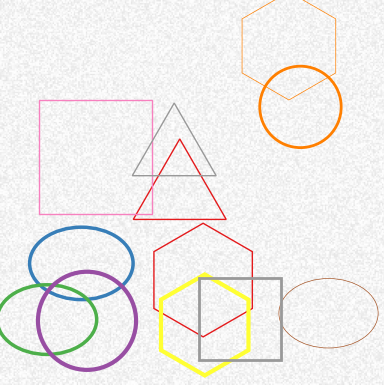[{"shape": "hexagon", "thickness": 1, "radius": 0.74, "center": [0.528, 0.273]}, {"shape": "triangle", "thickness": 1, "radius": 0.7, "center": [0.467, 0.5]}, {"shape": "oval", "thickness": 2.5, "radius": 0.67, "center": [0.211, 0.316]}, {"shape": "oval", "thickness": 2.5, "radius": 0.65, "center": [0.122, 0.17]}, {"shape": "circle", "thickness": 3, "radius": 0.64, "center": [0.226, 0.167]}, {"shape": "hexagon", "thickness": 0.5, "radius": 0.7, "center": [0.75, 0.881]}, {"shape": "circle", "thickness": 2, "radius": 0.53, "center": [0.78, 0.722]}, {"shape": "hexagon", "thickness": 3, "radius": 0.66, "center": [0.532, 0.156]}, {"shape": "oval", "thickness": 0.5, "radius": 0.64, "center": [0.853, 0.186]}, {"shape": "square", "thickness": 1, "radius": 0.74, "center": [0.249, 0.592]}, {"shape": "square", "thickness": 2, "radius": 0.54, "center": [0.624, 0.171]}, {"shape": "triangle", "thickness": 1, "radius": 0.63, "center": [0.453, 0.607]}]